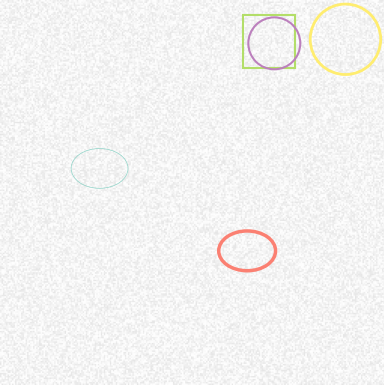[{"shape": "oval", "thickness": 0.5, "radius": 0.37, "center": [0.259, 0.563]}, {"shape": "oval", "thickness": 2.5, "radius": 0.37, "center": [0.642, 0.348]}, {"shape": "square", "thickness": 1.5, "radius": 0.34, "center": [0.699, 0.891]}, {"shape": "circle", "thickness": 1.5, "radius": 0.34, "center": [0.712, 0.887]}, {"shape": "circle", "thickness": 2, "radius": 0.46, "center": [0.897, 0.898]}]